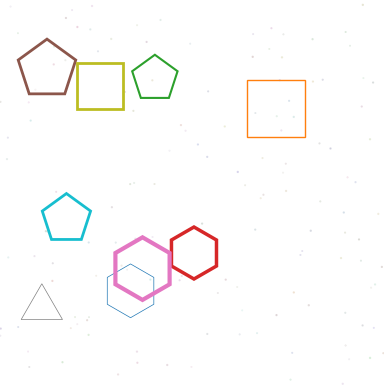[{"shape": "hexagon", "thickness": 0.5, "radius": 0.35, "center": [0.339, 0.245]}, {"shape": "square", "thickness": 1, "radius": 0.37, "center": [0.716, 0.719]}, {"shape": "pentagon", "thickness": 1.5, "radius": 0.31, "center": [0.402, 0.796]}, {"shape": "hexagon", "thickness": 2.5, "radius": 0.34, "center": [0.504, 0.343]}, {"shape": "pentagon", "thickness": 2, "radius": 0.39, "center": [0.122, 0.82]}, {"shape": "hexagon", "thickness": 3, "radius": 0.41, "center": [0.37, 0.302]}, {"shape": "triangle", "thickness": 0.5, "radius": 0.31, "center": [0.109, 0.201]}, {"shape": "square", "thickness": 2, "radius": 0.3, "center": [0.26, 0.776]}, {"shape": "pentagon", "thickness": 2, "radius": 0.33, "center": [0.173, 0.431]}]